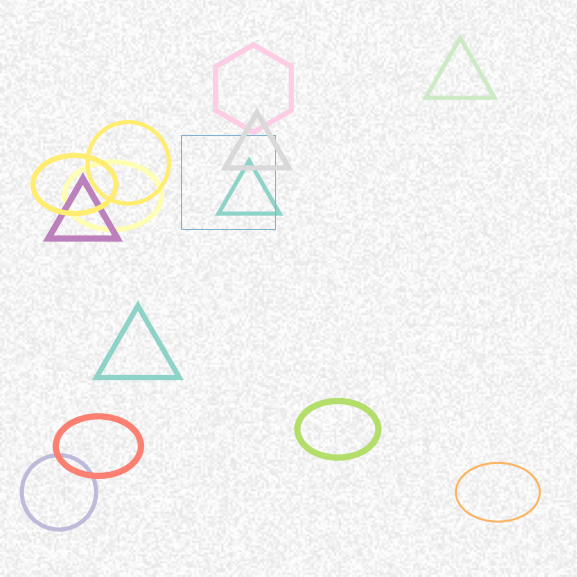[{"shape": "triangle", "thickness": 2.5, "radius": 0.41, "center": [0.239, 0.387]}, {"shape": "triangle", "thickness": 2, "radius": 0.31, "center": [0.431, 0.66]}, {"shape": "oval", "thickness": 2.5, "radius": 0.42, "center": [0.196, 0.66]}, {"shape": "circle", "thickness": 2, "radius": 0.32, "center": [0.102, 0.147]}, {"shape": "oval", "thickness": 3, "radius": 0.37, "center": [0.17, 0.227]}, {"shape": "square", "thickness": 0.5, "radius": 0.41, "center": [0.395, 0.684]}, {"shape": "oval", "thickness": 1, "radius": 0.36, "center": [0.862, 0.147]}, {"shape": "oval", "thickness": 3, "radius": 0.35, "center": [0.585, 0.256]}, {"shape": "hexagon", "thickness": 2.5, "radius": 0.38, "center": [0.439, 0.846]}, {"shape": "triangle", "thickness": 2.5, "radius": 0.32, "center": [0.445, 0.74]}, {"shape": "triangle", "thickness": 3, "radius": 0.35, "center": [0.144, 0.621]}, {"shape": "triangle", "thickness": 2, "radius": 0.35, "center": [0.797, 0.864]}, {"shape": "circle", "thickness": 2, "radius": 0.35, "center": [0.222, 0.717]}, {"shape": "oval", "thickness": 2.5, "radius": 0.36, "center": [0.129, 0.68]}]